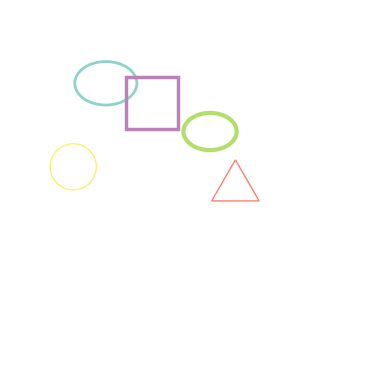[{"shape": "oval", "thickness": 2, "radius": 0.4, "center": [0.275, 0.784]}, {"shape": "triangle", "thickness": 1, "radius": 0.36, "center": [0.611, 0.514]}, {"shape": "oval", "thickness": 3, "radius": 0.35, "center": [0.546, 0.658]}, {"shape": "square", "thickness": 2.5, "radius": 0.34, "center": [0.394, 0.732]}, {"shape": "circle", "thickness": 1, "radius": 0.3, "center": [0.19, 0.567]}]